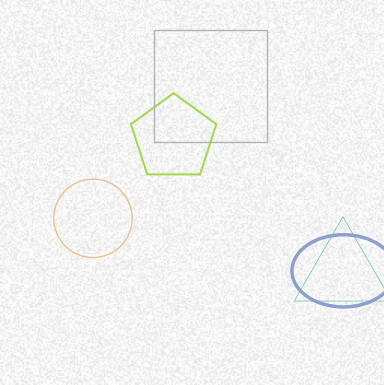[{"shape": "triangle", "thickness": 0.5, "radius": 0.73, "center": [0.891, 0.291]}, {"shape": "oval", "thickness": 2.5, "radius": 0.67, "center": [0.892, 0.297]}, {"shape": "pentagon", "thickness": 1.5, "radius": 0.58, "center": [0.451, 0.641]}, {"shape": "circle", "thickness": 1, "radius": 0.51, "center": [0.242, 0.433]}, {"shape": "square", "thickness": 1, "radius": 0.73, "center": [0.547, 0.777]}]